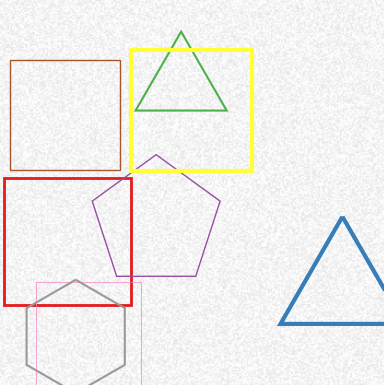[{"shape": "square", "thickness": 2, "radius": 0.83, "center": [0.176, 0.372]}, {"shape": "triangle", "thickness": 3, "radius": 0.93, "center": [0.889, 0.252]}, {"shape": "triangle", "thickness": 1.5, "radius": 0.68, "center": [0.471, 0.781]}, {"shape": "pentagon", "thickness": 1, "radius": 0.87, "center": [0.406, 0.424]}, {"shape": "square", "thickness": 3, "radius": 0.78, "center": [0.498, 0.713]}, {"shape": "square", "thickness": 1, "radius": 0.71, "center": [0.169, 0.701]}, {"shape": "square", "thickness": 0.5, "radius": 0.69, "center": [0.229, 0.131]}, {"shape": "hexagon", "thickness": 1.5, "radius": 0.74, "center": [0.197, 0.126]}]